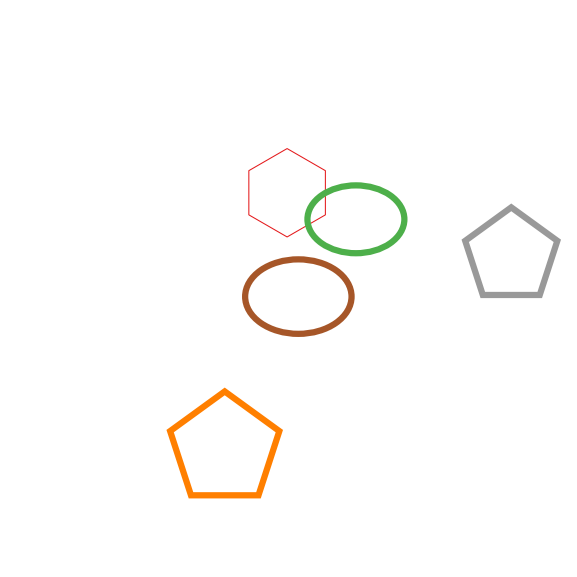[{"shape": "hexagon", "thickness": 0.5, "radius": 0.38, "center": [0.497, 0.665]}, {"shape": "oval", "thickness": 3, "radius": 0.42, "center": [0.616, 0.619]}, {"shape": "pentagon", "thickness": 3, "radius": 0.5, "center": [0.389, 0.222]}, {"shape": "oval", "thickness": 3, "radius": 0.46, "center": [0.517, 0.486]}, {"shape": "pentagon", "thickness": 3, "radius": 0.42, "center": [0.885, 0.556]}]